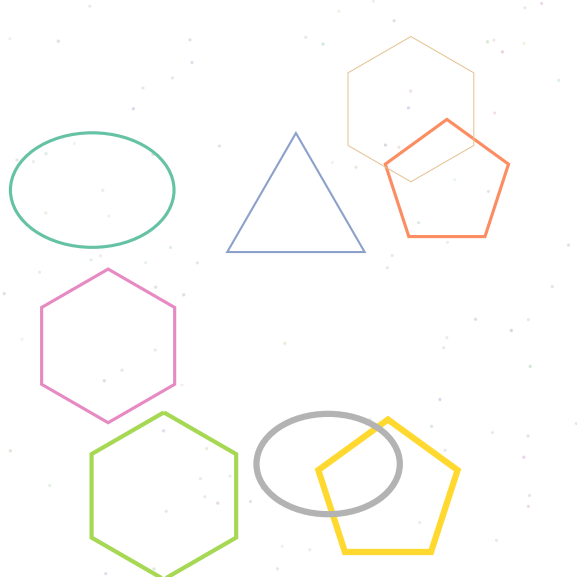[{"shape": "oval", "thickness": 1.5, "radius": 0.71, "center": [0.16, 0.67]}, {"shape": "pentagon", "thickness": 1.5, "radius": 0.56, "center": [0.774, 0.68]}, {"shape": "triangle", "thickness": 1, "radius": 0.69, "center": [0.512, 0.631]}, {"shape": "hexagon", "thickness": 1.5, "radius": 0.67, "center": [0.187, 0.4]}, {"shape": "hexagon", "thickness": 2, "radius": 0.72, "center": [0.284, 0.141]}, {"shape": "pentagon", "thickness": 3, "radius": 0.63, "center": [0.672, 0.146]}, {"shape": "hexagon", "thickness": 0.5, "radius": 0.63, "center": [0.712, 0.81]}, {"shape": "oval", "thickness": 3, "radius": 0.62, "center": [0.568, 0.196]}]